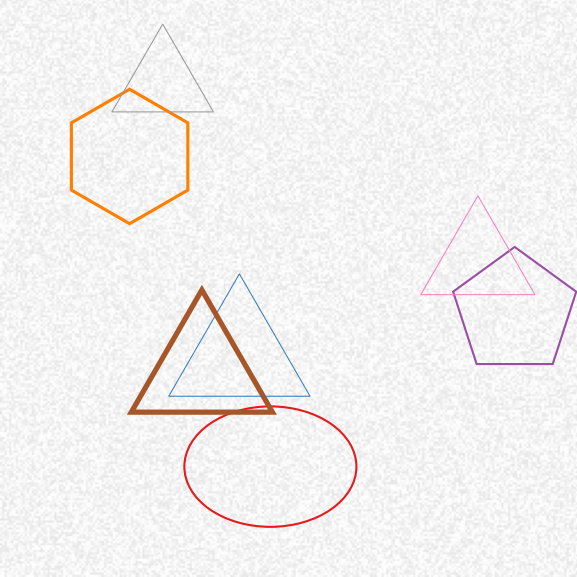[{"shape": "oval", "thickness": 1, "radius": 0.74, "center": [0.468, 0.191]}, {"shape": "triangle", "thickness": 0.5, "radius": 0.71, "center": [0.415, 0.384]}, {"shape": "pentagon", "thickness": 1, "radius": 0.56, "center": [0.891, 0.459]}, {"shape": "hexagon", "thickness": 1.5, "radius": 0.58, "center": [0.224, 0.728]}, {"shape": "triangle", "thickness": 2.5, "radius": 0.71, "center": [0.35, 0.356]}, {"shape": "triangle", "thickness": 0.5, "radius": 0.57, "center": [0.828, 0.546]}, {"shape": "triangle", "thickness": 0.5, "radius": 0.51, "center": [0.282, 0.856]}]